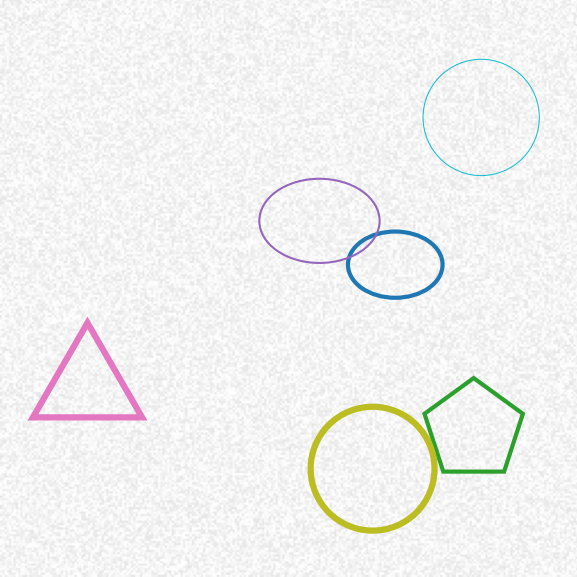[{"shape": "oval", "thickness": 2, "radius": 0.41, "center": [0.684, 0.541]}, {"shape": "pentagon", "thickness": 2, "radius": 0.45, "center": [0.82, 0.255]}, {"shape": "oval", "thickness": 1, "radius": 0.52, "center": [0.553, 0.617]}, {"shape": "triangle", "thickness": 3, "radius": 0.55, "center": [0.152, 0.331]}, {"shape": "circle", "thickness": 3, "radius": 0.54, "center": [0.645, 0.188]}, {"shape": "circle", "thickness": 0.5, "radius": 0.5, "center": [0.833, 0.796]}]